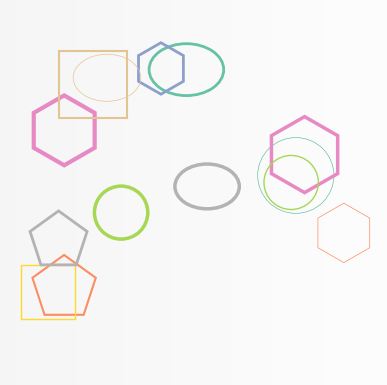[{"shape": "oval", "thickness": 2, "radius": 0.48, "center": [0.481, 0.819]}, {"shape": "circle", "thickness": 0.5, "radius": 0.49, "center": [0.763, 0.544]}, {"shape": "hexagon", "thickness": 0.5, "radius": 0.39, "center": [0.887, 0.395]}, {"shape": "pentagon", "thickness": 1.5, "radius": 0.43, "center": [0.165, 0.252]}, {"shape": "hexagon", "thickness": 2, "radius": 0.33, "center": [0.415, 0.822]}, {"shape": "hexagon", "thickness": 2.5, "radius": 0.49, "center": [0.786, 0.598]}, {"shape": "hexagon", "thickness": 3, "radius": 0.45, "center": [0.166, 0.661]}, {"shape": "circle", "thickness": 2.5, "radius": 0.34, "center": [0.313, 0.448]}, {"shape": "circle", "thickness": 1, "radius": 0.35, "center": [0.751, 0.526]}, {"shape": "square", "thickness": 1, "radius": 0.35, "center": [0.124, 0.241]}, {"shape": "square", "thickness": 1.5, "radius": 0.44, "center": [0.24, 0.78]}, {"shape": "oval", "thickness": 0.5, "radius": 0.44, "center": [0.276, 0.798]}, {"shape": "pentagon", "thickness": 2, "radius": 0.39, "center": [0.151, 0.375]}, {"shape": "oval", "thickness": 2.5, "radius": 0.42, "center": [0.534, 0.516]}]